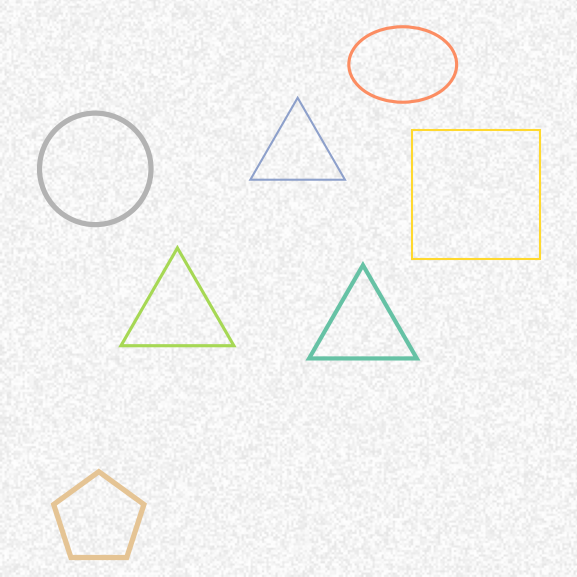[{"shape": "triangle", "thickness": 2, "radius": 0.54, "center": [0.628, 0.432]}, {"shape": "oval", "thickness": 1.5, "radius": 0.47, "center": [0.697, 0.887]}, {"shape": "triangle", "thickness": 1, "radius": 0.47, "center": [0.515, 0.735]}, {"shape": "triangle", "thickness": 1.5, "radius": 0.56, "center": [0.307, 0.457]}, {"shape": "square", "thickness": 1, "radius": 0.56, "center": [0.824, 0.662]}, {"shape": "pentagon", "thickness": 2.5, "radius": 0.41, "center": [0.171, 0.1]}, {"shape": "circle", "thickness": 2.5, "radius": 0.48, "center": [0.165, 0.707]}]